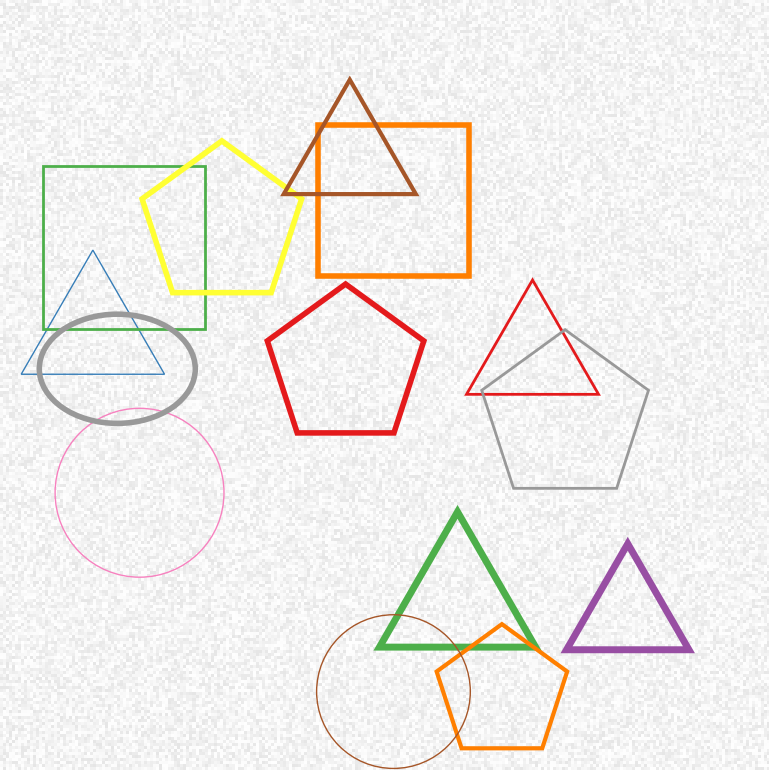[{"shape": "triangle", "thickness": 1, "radius": 0.49, "center": [0.692, 0.537]}, {"shape": "pentagon", "thickness": 2, "radius": 0.53, "center": [0.449, 0.524]}, {"shape": "triangle", "thickness": 0.5, "radius": 0.54, "center": [0.121, 0.568]}, {"shape": "square", "thickness": 1, "radius": 0.53, "center": [0.161, 0.679]}, {"shape": "triangle", "thickness": 2.5, "radius": 0.59, "center": [0.594, 0.218]}, {"shape": "triangle", "thickness": 2.5, "radius": 0.46, "center": [0.815, 0.202]}, {"shape": "pentagon", "thickness": 1.5, "radius": 0.45, "center": [0.652, 0.1]}, {"shape": "square", "thickness": 2, "radius": 0.49, "center": [0.511, 0.739]}, {"shape": "pentagon", "thickness": 2, "radius": 0.54, "center": [0.288, 0.708]}, {"shape": "triangle", "thickness": 1.5, "radius": 0.5, "center": [0.454, 0.797]}, {"shape": "circle", "thickness": 0.5, "radius": 0.5, "center": [0.511, 0.102]}, {"shape": "circle", "thickness": 0.5, "radius": 0.55, "center": [0.181, 0.36]}, {"shape": "pentagon", "thickness": 1, "radius": 0.57, "center": [0.734, 0.458]}, {"shape": "oval", "thickness": 2, "radius": 0.51, "center": [0.152, 0.521]}]